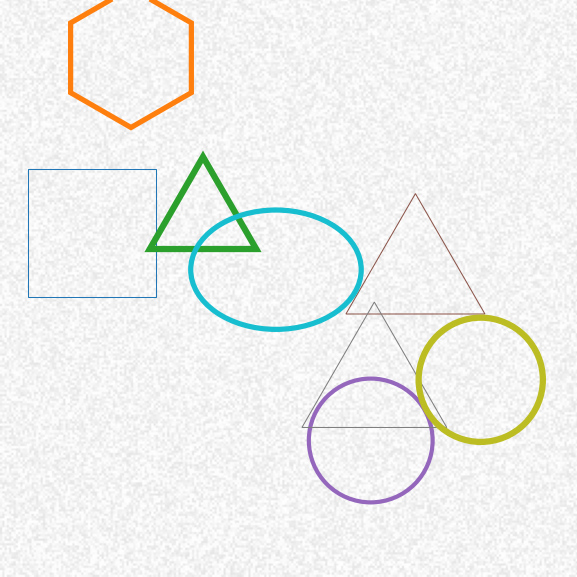[{"shape": "square", "thickness": 0.5, "radius": 0.55, "center": [0.16, 0.596]}, {"shape": "hexagon", "thickness": 2.5, "radius": 0.6, "center": [0.227, 0.899]}, {"shape": "triangle", "thickness": 3, "radius": 0.53, "center": [0.352, 0.621]}, {"shape": "circle", "thickness": 2, "radius": 0.54, "center": [0.642, 0.236]}, {"shape": "triangle", "thickness": 0.5, "radius": 0.69, "center": [0.719, 0.525]}, {"shape": "triangle", "thickness": 0.5, "radius": 0.72, "center": [0.648, 0.331]}, {"shape": "circle", "thickness": 3, "radius": 0.54, "center": [0.832, 0.341]}, {"shape": "oval", "thickness": 2.5, "radius": 0.74, "center": [0.478, 0.532]}]